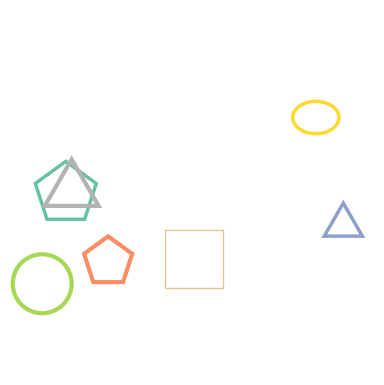[{"shape": "pentagon", "thickness": 2.5, "radius": 0.42, "center": [0.171, 0.498]}, {"shape": "pentagon", "thickness": 3, "radius": 0.33, "center": [0.281, 0.32]}, {"shape": "triangle", "thickness": 2.5, "radius": 0.29, "center": [0.892, 0.415]}, {"shape": "circle", "thickness": 3, "radius": 0.38, "center": [0.11, 0.263]}, {"shape": "oval", "thickness": 2.5, "radius": 0.3, "center": [0.82, 0.695]}, {"shape": "square", "thickness": 1, "radius": 0.38, "center": [0.503, 0.327]}, {"shape": "triangle", "thickness": 3, "radius": 0.4, "center": [0.186, 0.506]}]